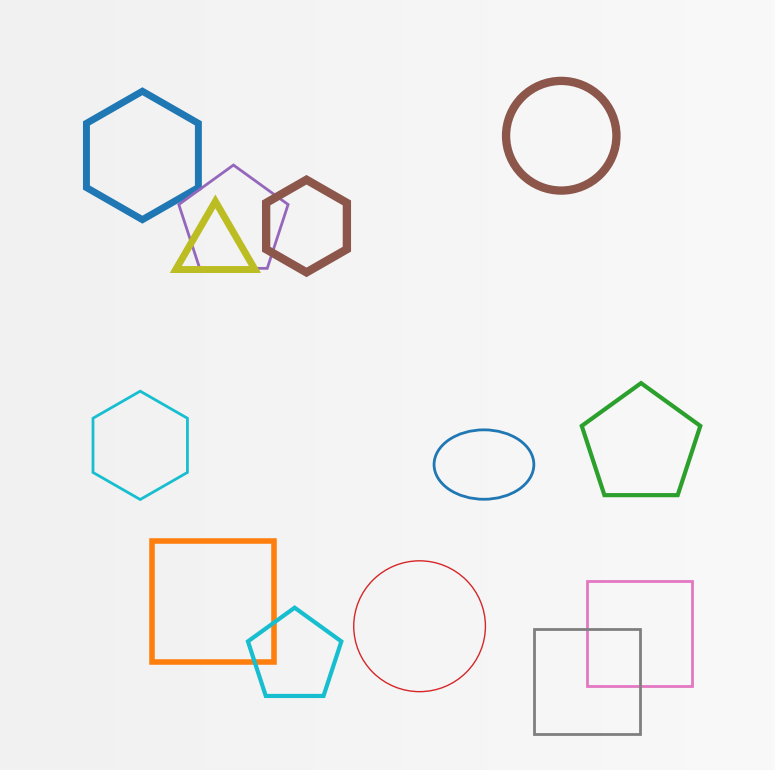[{"shape": "hexagon", "thickness": 2.5, "radius": 0.42, "center": [0.184, 0.798]}, {"shape": "oval", "thickness": 1, "radius": 0.32, "center": [0.624, 0.397]}, {"shape": "square", "thickness": 2, "radius": 0.39, "center": [0.275, 0.219]}, {"shape": "pentagon", "thickness": 1.5, "radius": 0.4, "center": [0.827, 0.422]}, {"shape": "circle", "thickness": 0.5, "radius": 0.42, "center": [0.541, 0.187]}, {"shape": "pentagon", "thickness": 1, "radius": 0.37, "center": [0.301, 0.711]}, {"shape": "circle", "thickness": 3, "radius": 0.36, "center": [0.724, 0.824]}, {"shape": "hexagon", "thickness": 3, "radius": 0.3, "center": [0.396, 0.706]}, {"shape": "square", "thickness": 1, "radius": 0.34, "center": [0.825, 0.177]}, {"shape": "square", "thickness": 1, "radius": 0.34, "center": [0.757, 0.115]}, {"shape": "triangle", "thickness": 2.5, "radius": 0.29, "center": [0.278, 0.679]}, {"shape": "pentagon", "thickness": 1.5, "radius": 0.32, "center": [0.38, 0.147]}, {"shape": "hexagon", "thickness": 1, "radius": 0.35, "center": [0.181, 0.422]}]